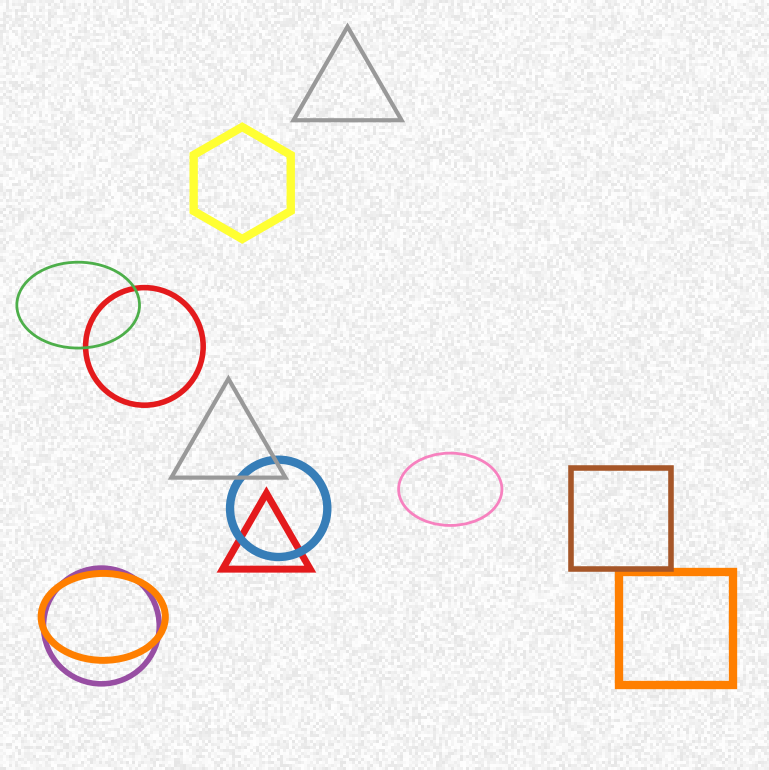[{"shape": "circle", "thickness": 2, "radius": 0.38, "center": [0.188, 0.55]}, {"shape": "triangle", "thickness": 2.5, "radius": 0.33, "center": [0.346, 0.294]}, {"shape": "circle", "thickness": 3, "radius": 0.32, "center": [0.362, 0.34]}, {"shape": "oval", "thickness": 1, "radius": 0.4, "center": [0.102, 0.604]}, {"shape": "circle", "thickness": 2, "radius": 0.38, "center": [0.132, 0.187]}, {"shape": "square", "thickness": 3, "radius": 0.37, "center": [0.878, 0.184]}, {"shape": "oval", "thickness": 2.5, "radius": 0.4, "center": [0.134, 0.199]}, {"shape": "hexagon", "thickness": 3, "radius": 0.36, "center": [0.315, 0.762]}, {"shape": "square", "thickness": 2, "radius": 0.33, "center": [0.806, 0.327]}, {"shape": "oval", "thickness": 1, "radius": 0.34, "center": [0.585, 0.365]}, {"shape": "triangle", "thickness": 1.5, "radius": 0.41, "center": [0.451, 0.884]}, {"shape": "triangle", "thickness": 1.5, "radius": 0.43, "center": [0.297, 0.423]}]